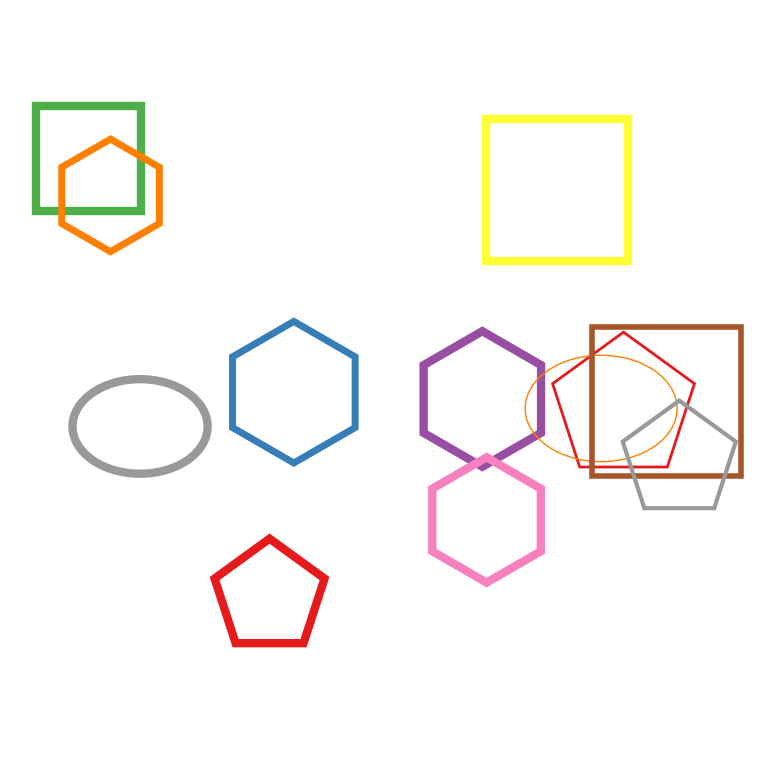[{"shape": "pentagon", "thickness": 1, "radius": 0.48, "center": [0.81, 0.472]}, {"shape": "pentagon", "thickness": 3, "radius": 0.38, "center": [0.35, 0.225]}, {"shape": "hexagon", "thickness": 2.5, "radius": 0.46, "center": [0.382, 0.491]}, {"shape": "square", "thickness": 3, "radius": 0.34, "center": [0.115, 0.795]}, {"shape": "hexagon", "thickness": 3, "radius": 0.44, "center": [0.626, 0.482]}, {"shape": "oval", "thickness": 0.5, "radius": 0.49, "center": [0.781, 0.47]}, {"shape": "hexagon", "thickness": 2.5, "radius": 0.37, "center": [0.144, 0.746]}, {"shape": "square", "thickness": 3, "radius": 0.46, "center": [0.724, 0.753]}, {"shape": "square", "thickness": 2, "radius": 0.48, "center": [0.866, 0.478]}, {"shape": "hexagon", "thickness": 3, "radius": 0.41, "center": [0.632, 0.325]}, {"shape": "pentagon", "thickness": 1.5, "radius": 0.39, "center": [0.882, 0.403]}, {"shape": "oval", "thickness": 3, "radius": 0.44, "center": [0.182, 0.446]}]